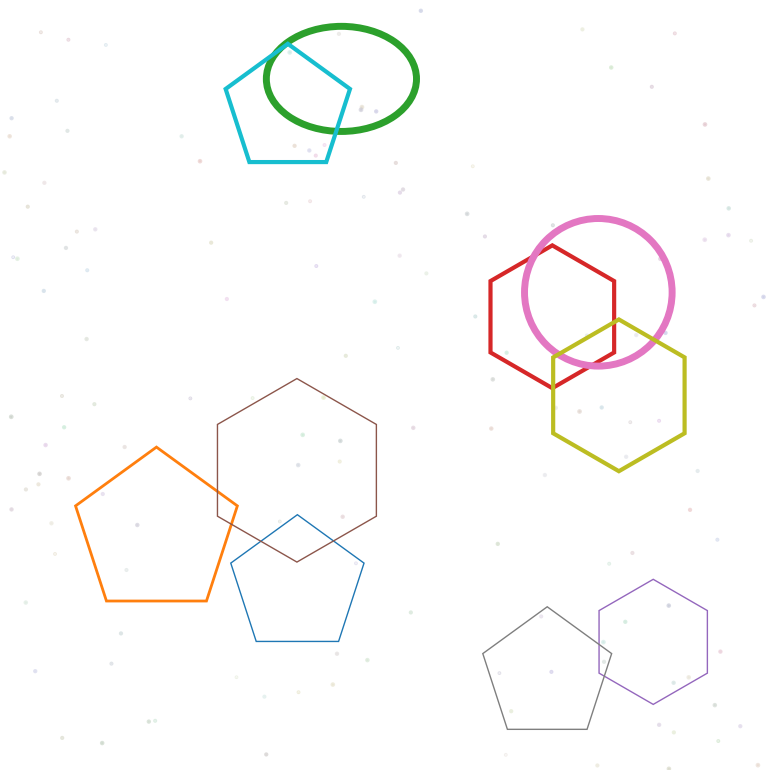[{"shape": "pentagon", "thickness": 0.5, "radius": 0.45, "center": [0.386, 0.241]}, {"shape": "pentagon", "thickness": 1, "radius": 0.55, "center": [0.203, 0.309]}, {"shape": "oval", "thickness": 2.5, "radius": 0.49, "center": [0.443, 0.898]}, {"shape": "hexagon", "thickness": 1.5, "radius": 0.46, "center": [0.717, 0.589]}, {"shape": "hexagon", "thickness": 0.5, "radius": 0.41, "center": [0.848, 0.166]}, {"shape": "hexagon", "thickness": 0.5, "radius": 0.6, "center": [0.386, 0.389]}, {"shape": "circle", "thickness": 2.5, "radius": 0.48, "center": [0.777, 0.62]}, {"shape": "pentagon", "thickness": 0.5, "radius": 0.44, "center": [0.711, 0.124]}, {"shape": "hexagon", "thickness": 1.5, "radius": 0.49, "center": [0.804, 0.487]}, {"shape": "pentagon", "thickness": 1.5, "radius": 0.42, "center": [0.374, 0.858]}]